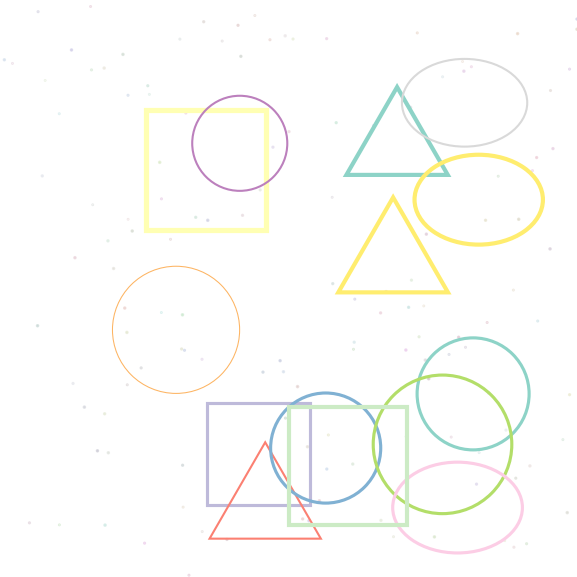[{"shape": "triangle", "thickness": 2, "radius": 0.51, "center": [0.688, 0.747]}, {"shape": "circle", "thickness": 1.5, "radius": 0.48, "center": [0.819, 0.317]}, {"shape": "square", "thickness": 2.5, "radius": 0.52, "center": [0.357, 0.705]}, {"shape": "square", "thickness": 1.5, "radius": 0.44, "center": [0.448, 0.213]}, {"shape": "triangle", "thickness": 1, "radius": 0.56, "center": [0.459, 0.122]}, {"shape": "circle", "thickness": 1.5, "radius": 0.48, "center": [0.564, 0.223]}, {"shape": "circle", "thickness": 0.5, "radius": 0.55, "center": [0.305, 0.428]}, {"shape": "circle", "thickness": 1.5, "radius": 0.6, "center": [0.766, 0.23]}, {"shape": "oval", "thickness": 1.5, "radius": 0.56, "center": [0.792, 0.12]}, {"shape": "oval", "thickness": 1, "radius": 0.54, "center": [0.804, 0.821]}, {"shape": "circle", "thickness": 1, "radius": 0.41, "center": [0.415, 0.751]}, {"shape": "square", "thickness": 2, "radius": 0.51, "center": [0.603, 0.192]}, {"shape": "oval", "thickness": 2, "radius": 0.56, "center": [0.829, 0.653]}, {"shape": "triangle", "thickness": 2, "radius": 0.55, "center": [0.681, 0.548]}]